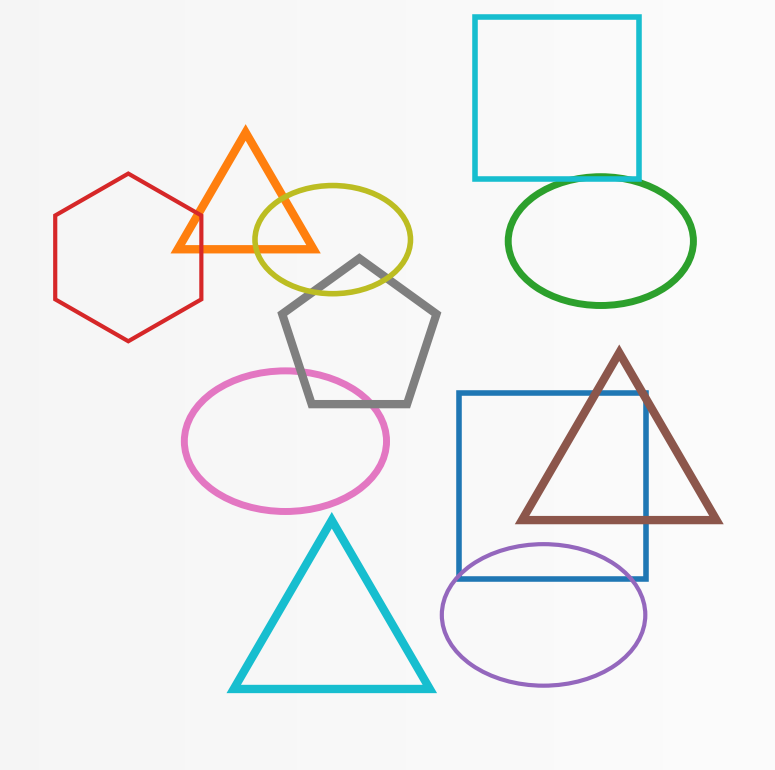[{"shape": "square", "thickness": 2, "radius": 0.61, "center": [0.713, 0.369]}, {"shape": "triangle", "thickness": 3, "radius": 0.51, "center": [0.317, 0.727]}, {"shape": "oval", "thickness": 2.5, "radius": 0.6, "center": [0.775, 0.687]}, {"shape": "hexagon", "thickness": 1.5, "radius": 0.54, "center": [0.166, 0.666]}, {"shape": "oval", "thickness": 1.5, "radius": 0.66, "center": [0.701, 0.201]}, {"shape": "triangle", "thickness": 3, "radius": 0.72, "center": [0.799, 0.397]}, {"shape": "oval", "thickness": 2.5, "radius": 0.65, "center": [0.368, 0.427]}, {"shape": "pentagon", "thickness": 3, "radius": 0.52, "center": [0.464, 0.56]}, {"shape": "oval", "thickness": 2, "radius": 0.5, "center": [0.429, 0.689]}, {"shape": "square", "thickness": 2, "radius": 0.53, "center": [0.719, 0.872]}, {"shape": "triangle", "thickness": 3, "radius": 0.73, "center": [0.428, 0.178]}]